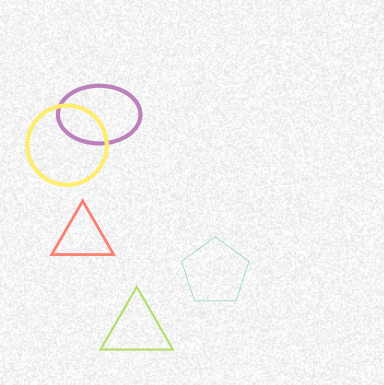[{"shape": "pentagon", "thickness": 0.5, "radius": 0.46, "center": [0.559, 0.293]}, {"shape": "triangle", "thickness": 2, "radius": 0.46, "center": [0.215, 0.385]}, {"shape": "triangle", "thickness": 1.5, "radius": 0.54, "center": [0.355, 0.146]}, {"shape": "oval", "thickness": 3, "radius": 0.54, "center": [0.258, 0.702]}, {"shape": "circle", "thickness": 3, "radius": 0.52, "center": [0.174, 0.623]}]